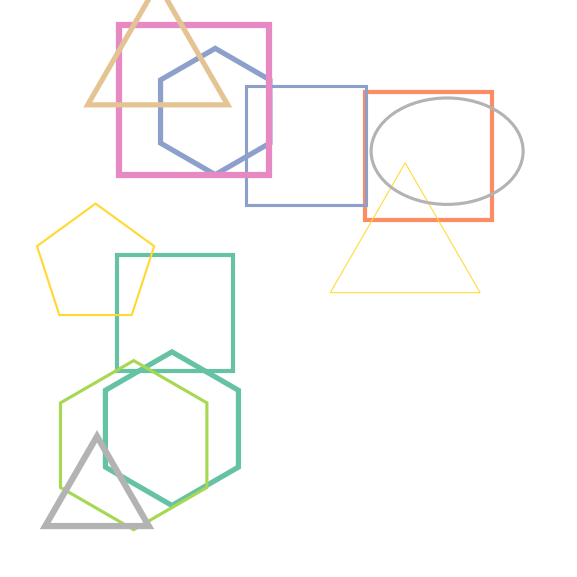[{"shape": "hexagon", "thickness": 2.5, "radius": 0.66, "center": [0.298, 0.257]}, {"shape": "square", "thickness": 2, "radius": 0.5, "center": [0.302, 0.458]}, {"shape": "square", "thickness": 2, "radius": 0.55, "center": [0.743, 0.729]}, {"shape": "hexagon", "thickness": 2.5, "radius": 0.55, "center": [0.373, 0.806]}, {"shape": "square", "thickness": 1.5, "radius": 0.52, "center": [0.53, 0.748]}, {"shape": "square", "thickness": 3, "radius": 0.65, "center": [0.336, 0.826]}, {"shape": "hexagon", "thickness": 1.5, "radius": 0.73, "center": [0.231, 0.228]}, {"shape": "pentagon", "thickness": 1, "radius": 0.53, "center": [0.165, 0.54]}, {"shape": "triangle", "thickness": 0.5, "radius": 0.75, "center": [0.702, 0.567]}, {"shape": "triangle", "thickness": 2.5, "radius": 0.7, "center": [0.273, 0.888]}, {"shape": "oval", "thickness": 1.5, "radius": 0.66, "center": [0.774, 0.737]}, {"shape": "triangle", "thickness": 3, "radius": 0.52, "center": [0.168, 0.14]}]